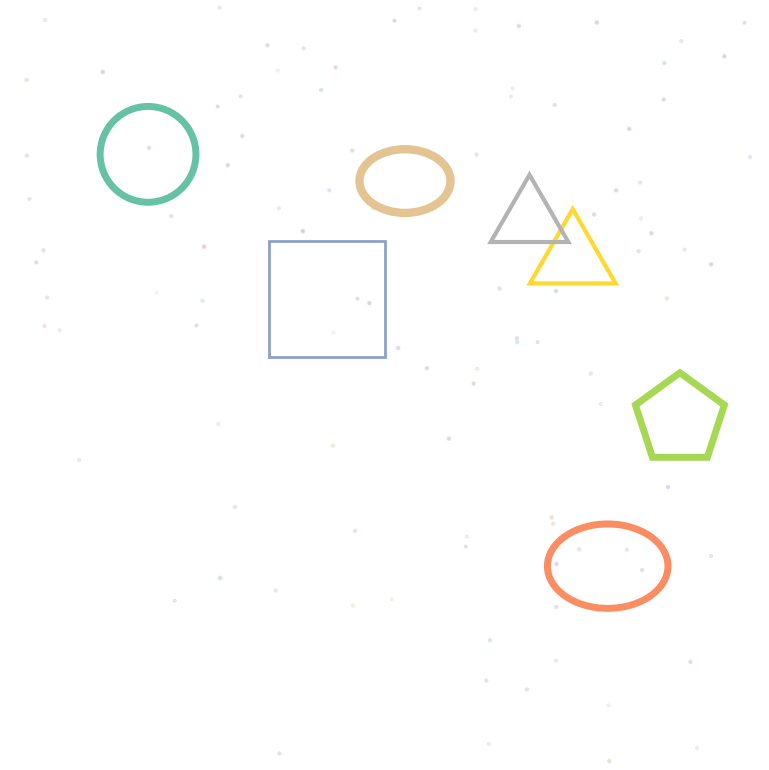[{"shape": "circle", "thickness": 2.5, "radius": 0.31, "center": [0.192, 0.8]}, {"shape": "oval", "thickness": 2.5, "radius": 0.39, "center": [0.789, 0.265]}, {"shape": "square", "thickness": 1, "radius": 0.38, "center": [0.425, 0.612]}, {"shape": "pentagon", "thickness": 2.5, "radius": 0.3, "center": [0.883, 0.455]}, {"shape": "triangle", "thickness": 1.5, "radius": 0.32, "center": [0.744, 0.664]}, {"shape": "oval", "thickness": 3, "radius": 0.3, "center": [0.526, 0.765]}, {"shape": "triangle", "thickness": 1.5, "radius": 0.29, "center": [0.688, 0.715]}]